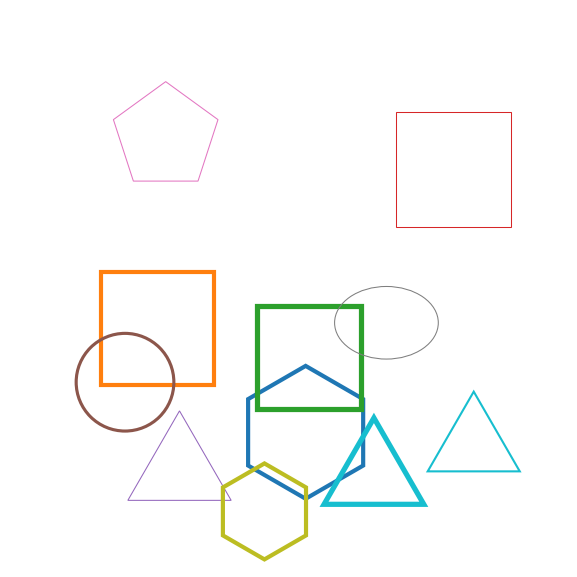[{"shape": "hexagon", "thickness": 2, "radius": 0.58, "center": [0.529, 0.251]}, {"shape": "square", "thickness": 2, "radius": 0.49, "center": [0.273, 0.43]}, {"shape": "square", "thickness": 2.5, "radius": 0.45, "center": [0.535, 0.38]}, {"shape": "square", "thickness": 0.5, "radius": 0.5, "center": [0.785, 0.706]}, {"shape": "triangle", "thickness": 0.5, "radius": 0.52, "center": [0.311, 0.184]}, {"shape": "circle", "thickness": 1.5, "radius": 0.42, "center": [0.216, 0.337]}, {"shape": "pentagon", "thickness": 0.5, "radius": 0.48, "center": [0.287, 0.763]}, {"shape": "oval", "thickness": 0.5, "radius": 0.45, "center": [0.669, 0.44]}, {"shape": "hexagon", "thickness": 2, "radius": 0.42, "center": [0.458, 0.114]}, {"shape": "triangle", "thickness": 1, "radius": 0.46, "center": [0.82, 0.229]}, {"shape": "triangle", "thickness": 2.5, "radius": 0.5, "center": [0.647, 0.176]}]